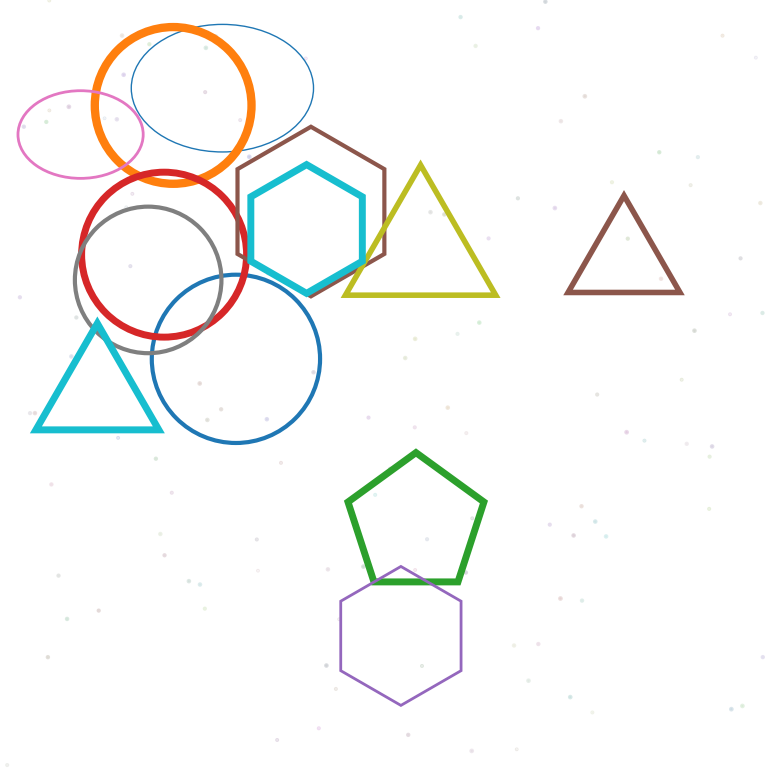[{"shape": "circle", "thickness": 1.5, "radius": 0.55, "center": [0.306, 0.534]}, {"shape": "oval", "thickness": 0.5, "radius": 0.59, "center": [0.289, 0.885]}, {"shape": "circle", "thickness": 3, "radius": 0.51, "center": [0.225, 0.863]}, {"shape": "pentagon", "thickness": 2.5, "radius": 0.46, "center": [0.54, 0.319]}, {"shape": "circle", "thickness": 2.5, "radius": 0.54, "center": [0.213, 0.669]}, {"shape": "hexagon", "thickness": 1, "radius": 0.45, "center": [0.521, 0.174]}, {"shape": "triangle", "thickness": 2, "radius": 0.42, "center": [0.81, 0.662]}, {"shape": "hexagon", "thickness": 1.5, "radius": 0.55, "center": [0.404, 0.725]}, {"shape": "oval", "thickness": 1, "radius": 0.41, "center": [0.105, 0.825]}, {"shape": "circle", "thickness": 1.5, "radius": 0.48, "center": [0.192, 0.636]}, {"shape": "triangle", "thickness": 2, "radius": 0.56, "center": [0.546, 0.673]}, {"shape": "hexagon", "thickness": 2.5, "radius": 0.42, "center": [0.398, 0.703]}, {"shape": "triangle", "thickness": 2.5, "radius": 0.46, "center": [0.126, 0.488]}]